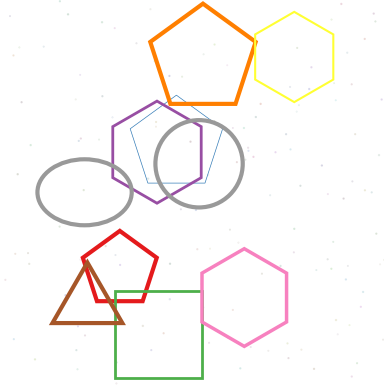[{"shape": "pentagon", "thickness": 3, "radius": 0.5, "center": [0.311, 0.299]}, {"shape": "pentagon", "thickness": 0.5, "radius": 0.63, "center": [0.458, 0.627]}, {"shape": "square", "thickness": 2, "radius": 0.57, "center": [0.412, 0.132]}, {"shape": "hexagon", "thickness": 2, "radius": 0.66, "center": [0.408, 0.605]}, {"shape": "pentagon", "thickness": 3, "radius": 0.72, "center": [0.527, 0.847]}, {"shape": "hexagon", "thickness": 1.5, "radius": 0.59, "center": [0.764, 0.852]}, {"shape": "triangle", "thickness": 3, "radius": 0.52, "center": [0.227, 0.213]}, {"shape": "hexagon", "thickness": 2.5, "radius": 0.63, "center": [0.634, 0.227]}, {"shape": "circle", "thickness": 3, "radius": 0.57, "center": [0.517, 0.575]}, {"shape": "oval", "thickness": 3, "radius": 0.61, "center": [0.22, 0.501]}]